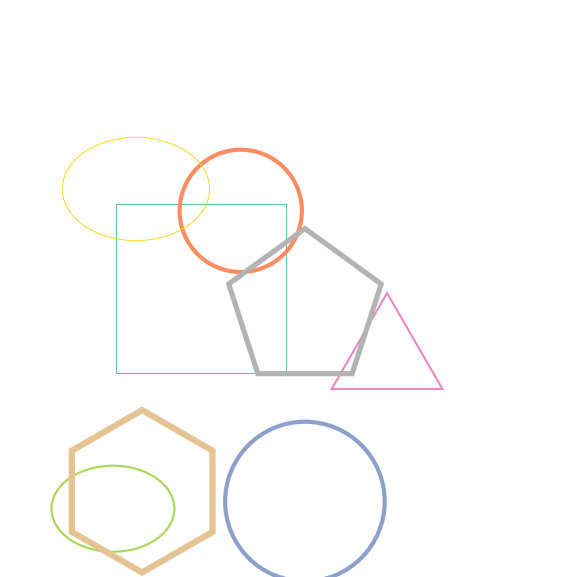[{"shape": "square", "thickness": 0.5, "radius": 0.74, "center": [0.348, 0.5]}, {"shape": "circle", "thickness": 2, "radius": 0.53, "center": [0.417, 0.634]}, {"shape": "circle", "thickness": 2, "radius": 0.69, "center": [0.528, 0.131]}, {"shape": "triangle", "thickness": 1, "radius": 0.55, "center": [0.67, 0.381]}, {"shape": "oval", "thickness": 1, "radius": 0.53, "center": [0.196, 0.118]}, {"shape": "oval", "thickness": 0.5, "radius": 0.64, "center": [0.235, 0.672]}, {"shape": "hexagon", "thickness": 3, "radius": 0.7, "center": [0.246, 0.148]}, {"shape": "pentagon", "thickness": 2.5, "radius": 0.69, "center": [0.528, 0.464]}]